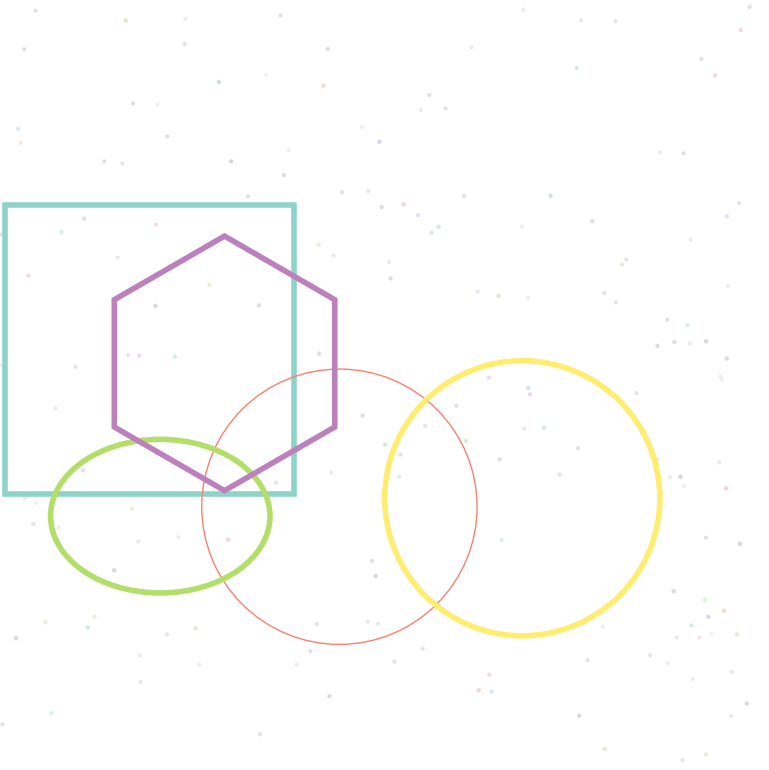[{"shape": "square", "thickness": 2, "radius": 0.94, "center": [0.194, 0.546]}, {"shape": "circle", "thickness": 0.5, "radius": 0.89, "center": [0.441, 0.342]}, {"shape": "oval", "thickness": 2, "radius": 0.71, "center": [0.208, 0.33]}, {"shape": "hexagon", "thickness": 2, "radius": 0.83, "center": [0.292, 0.528]}, {"shape": "circle", "thickness": 2, "radius": 0.89, "center": [0.678, 0.353]}]